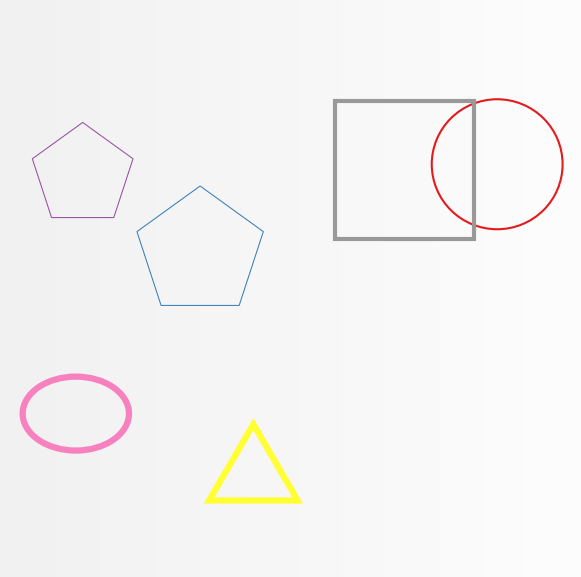[{"shape": "circle", "thickness": 1, "radius": 0.56, "center": [0.855, 0.715]}, {"shape": "pentagon", "thickness": 0.5, "radius": 0.57, "center": [0.344, 0.563]}, {"shape": "pentagon", "thickness": 0.5, "radius": 0.46, "center": [0.142, 0.696]}, {"shape": "triangle", "thickness": 3, "radius": 0.44, "center": [0.436, 0.176]}, {"shape": "oval", "thickness": 3, "radius": 0.46, "center": [0.13, 0.283]}, {"shape": "square", "thickness": 2, "radius": 0.6, "center": [0.696, 0.704]}]